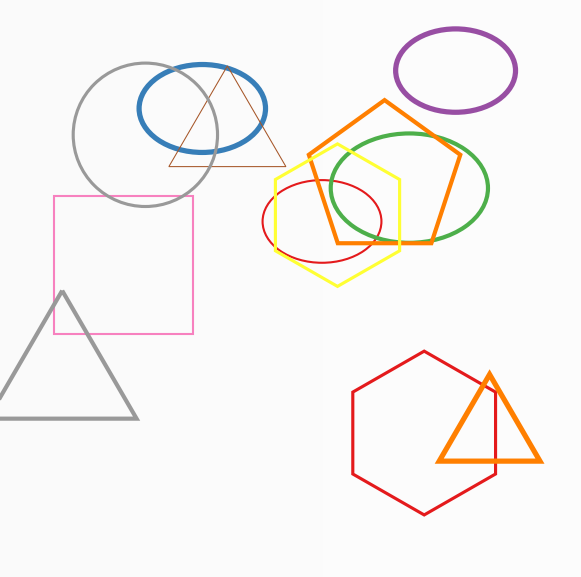[{"shape": "oval", "thickness": 1, "radius": 0.51, "center": [0.554, 0.616]}, {"shape": "hexagon", "thickness": 1.5, "radius": 0.71, "center": [0.73, 0.249]}, {"shape": "oval", "thickness": 2.5, "radius": 0.54, "center": [0.348, 0.811]}, {"shape": "oval", "thickness": 2, "radius": 0.68, "center": [0.704, 0.673]}, {"shape": "oval", "thickness": 2.5, "radius": 0.52, "center": [0.784, 0.877]}, {"shape": "pentagon", "thickness": 2, "radius": 0.68, "center": [0.662, 0.689]}, {"shape": "triangle", "thickness": 2.5, "radius": 0.5, "center": [0.842, 0.251]}, {"shape": "hexagon", "thickness": 1.5, "radius": 0.62, "center": [0.581, 0.627]}, {"shape": "triangle", "thickness": 0.5, "radius": 0.58, "center": [0.391, 0.769]}, {"shape": "square", "thickness": 1, "radius": 0.6, "center": [0.213, 0.541]}, {"shape": "triangle", "thickness": 2, "radius": 0.74, "center": [0.107, 0.348]}, {"shape": "circle", "thickness": 1.5, "radius": 0.62, "center": [0.25, 0.766]}]